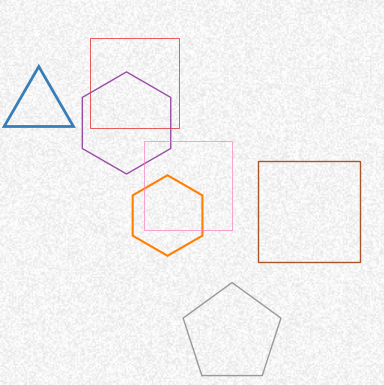[{"shape": "square", "thickness": 0.5, "radius": 0.58, "center": [0.35, 0.784]}, {"shape": "triangle", "thickness": 2, "radius": 0.52, "center": [0.101, 0.723]}, {"shape": "hexagon", "thickness": 1, "radius": 0.66, "center": [0.329, 0.681]}, {"shape": "hexagon", "thickness": 1.5, "radius": 0.52, "center": [0.435, 0.44]}, {"shape": "square", "thickness": 1, "radius": 0.66, "center": [0.802, 0.45]}, {"shape": "square", "thickness": 0.5, "radius": 0.58, "center": [0.488, 0.519]}, {"shape": "pentagon", "thickness": 1, "radius": 0.67, "center": [0.603, 0.133]}]